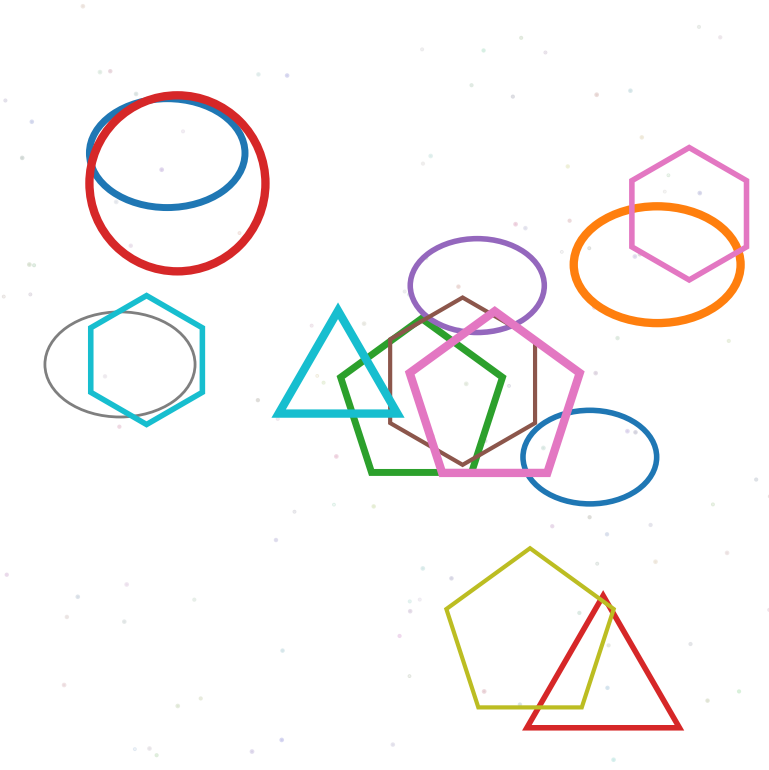[{"shape": "oval", "thickness": 2.5, "radius": 0.51, "center": [0.217, 0.801]}, {"shape": "oval", "thickness": 2, "radius": 0.43, "center": [0.766, 0.406]}, {"shape": "oval", "thickness": 3, "radius": 0.54, "center": [0.853, 0.656]}, {"shape": "pentagon", "thickness": 2.5, "radius": 0.55, "center": [0.547, 0.476]}, {"shape": "triangle", "thickness": 2, "radius": 0.57, "center": [0.783, 0.112]}, {"shape": "circle", "thickness": 3, "radius": 0.57, "center": [0.23, 0.762]}, {"shape": "oval", "thickness": 2, "radius": 0.44, "center": [0.62, 0.629]}, {"shape": "hexagon", "thickness": 1.5, "radius": 0.54, "center": [0.601, 0.505]}, {"shape": "hexagon", "thickness": 2, "radius": 0.43, "center": [0.895, 0.722]}, {"shape": "pentagon", "thickness": 3, "radius": 0.58, "center": [0.643, 0.48]}, {"shape": "oval", "thickness": 1, "radius": 0.49, "center": [0.156, 0.527]}, {"shape": "pentagon", "thickness": 1.5, "radius": 0.57, "center": [0.688, 0.174]}, {"shape": "hexagon", "thickness": 2, "radius": 0.42, "center": [0.19, 0.532]}, {"shape": "triangle", "thickness": 3, "radius": 0.45, "center": [0.439, 0.507]}]